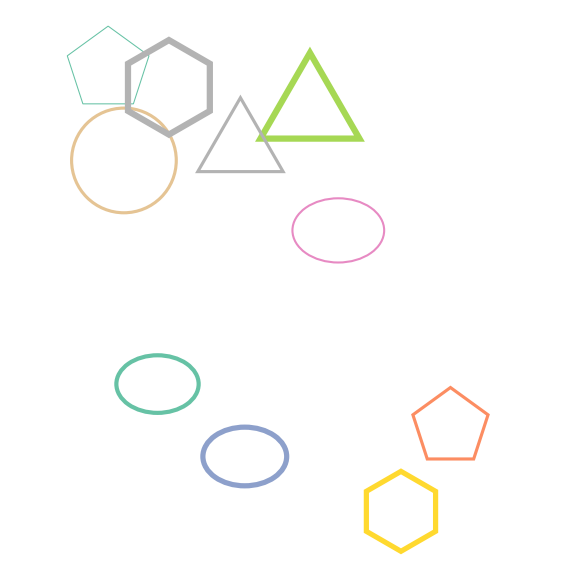[{"shape": "oval", "thickness": 2, "radius": 0.36, "center": [0.273, 0.334]}, {"shape": "pentagon", "thickness": 0.5, "radius": 0.37, "center": [0.187, 0.879]}, {"shape": "pentagon", "thickness": 1.5, "radius": 0.34, "center": [0.78, 0.26]}, {"shape": "oval", "thickness": 2.5, "radius": 0.36, "center": [0.424, 0.209]}, {"shape": "oval", "thickness": 1, "radius": 0.4, "center": [0.586, 0.6]}, {"shape": "triangle", "thickness": 3, "radius": 0.49, "center": [0.537, 0.809]}, {"shape": "hexagon", "thickness": 2.5, "radius": 0.35, "center": [0.694, 0.114]}, {"shape": "circle", "thickness": 1.5, "radius": 0.45, "center": [0.215, 0.721]}, {"shape": "triangle", "thickness": 1.5, "radius": 0.43, "center": [0.416, 0.745]}, {"shape": "hexagon", "thickness": 3, "radius": 0.41, "center": [0.292, 0.848]}]